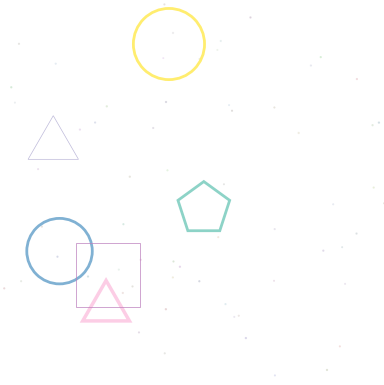[{"shape": "pentagon", "thickness": 2, "radius": 0.35, "center": [0.529, 0.458]}, {"shape": "triangle", "thickness": 0.5, "radius": 0.38, "center": [0.138, 0.624]}, {"shape": "circle", "thickness": 2, "radius": 0.43, "center": [0.155, 0.348]}, {"shape": "triangle", "thickness": 2.5, "radius": 0.35, "center": [0.276, 0.201]}, {"shape": "square", "thickness": 0.5, "radius": 0.41, "center": [0.28, 0.285]}, {"shape": "circle", "thickness": 2, "radius": 0.46, "center": [0.439, 0.886]}]